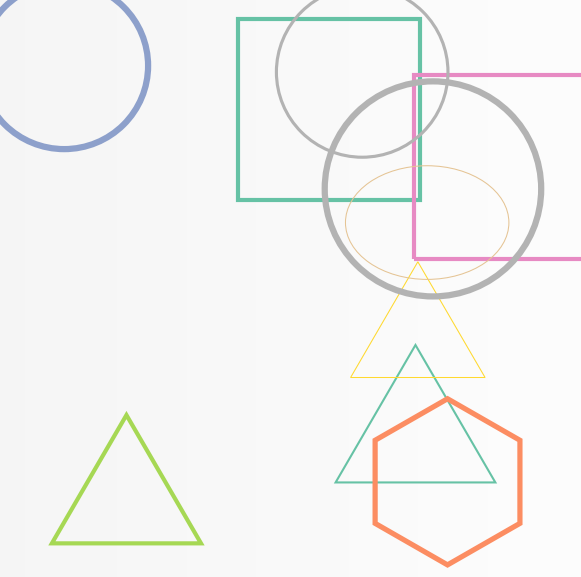[{"shape": "square", "thickness": 2, "radius": 0.78, "center": [0.566, 0.809]}, {"shape": "triangle", "thickness": 1, "radius": 0.79, "center": [0.715, 0.243]}, {"shape": "hexagon", "thickness": 2.5, "radius": 0.72, "center": [0.77, 0.165]}, {"shape": "circle", "thickness": 3, "radius": 0.72, "center": [0.11, 0.885]}, {"shape": "square", "thickness": 2, "radius": 0.79, "center": [0.871, 0.71]}, {"shape": "triangle", "thickness": 2, "radius": 0.74, "center": [0.218, 0.132]}, {"shape": "triangle", "thickness": 0.5, "radius": 0.67, "center": [0.719, 0.412]}, {"shape": "oval", "thickness": 0.5, "radius": 0.7, "center": [0.735, 0.614]}, {"shape": "circle", "thickness": 3, "radius": 0.93, "center": [0.745, 0.672]}, {"shape": "circle", "thickness": 1.5, "radius": 0.74, "center": [0.623, 0.874]}]